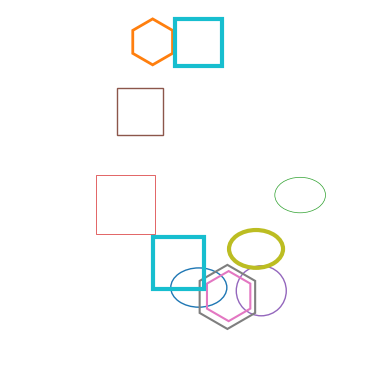[{"shape": "oval", "thickness": 1, "radius": 0.36, "center": [0.516, 0.253]}, {"shape": "hexagon", "thickness": 2, "radius": 0.3, "center": [0.397, 0.891]}, {"shape": "oval", "thickness": 0.5, "radius": 0.33, "center": [0.78, 0.493]}, {"shape": "square", "thickness": 0.5, "radius": 0.38, "center": [0.326, 0.469]}, {"shape": "circle", "thickness": 1, "radius": 0.32, "center": [0.679, 0.245]}, {"shape": "square", "thickness": 1, "radius": 0.3, "center": [0.364, 0.71]}, {"shape": "hexagon", "thickness": 1.5, "radius": 0.33, "center": [0.594, 0.231]}, {"shape": "hexagon", "thickness": 1.5, "radius": 0.42, "center": [0.591, 0.229]}, {"shape": "oval", "thickness": 3, "radius": 0.35, "center": [0.665, 0.353]}, {"shape": "square", "thickness": 3, "radius": 0.31, "center": [0.516, 0.89]}, {"shape": "square", "thickness": 3, "radius": 0.34, "center": [0.464, 0.317]}]